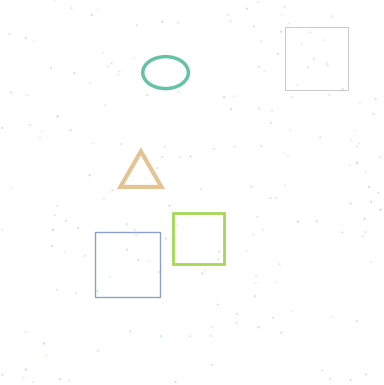[{"shape": "oval", "thickness": 2.5, "radius": 0.3, "center": [0.43, 0.811]}, {"shape": "square", "thickness": 1, "radius": 0.42, "center": [0.331, 0.312]}, {"shape": "square", "thickness": 2, "radius": 0.33, "center": [0.516, 0.38]}, {"shape": "triangle", "thickness": 3, "radius": 0.31, "center": [0.366, 0.545]}, {"shape": "square", "thickness": 0.5, "radius": 0.41, "center": [0.823, 0.849]}]